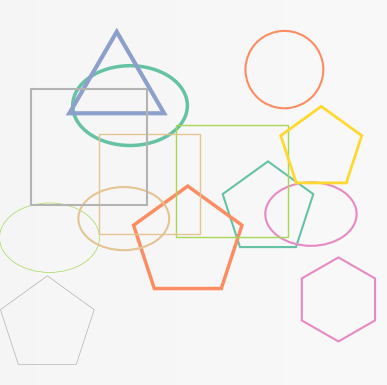[{"shape": "pentagon", "thickness": 1.5, "radius": 0.61, "center": [0.692, 0.458]}, {"shape": "oval", "thickness": 2.5, "radius": 0.74, "center": [0.336, 0.726]}, {"shape": "pentagon", "thickness": 2.5, "radius": 0.74, "center": [0.485, 0.37]}, {"shape": "circle", "thickness": 1.5, "radius": 0.5, "center": [0.734, 0.819]}, {"shape": "triangle", "thickness": 3, "radius": 0.71, "center": [0.301, 0.776]}, {"shape": "hexagon", "thickness": 1.5, "radius": 0.55, "center": [0.873, 0.222]}, {"shape": "oval", "thickness": 1.5, "radius": 0.59, "center": [0.802, 0.444]}, {"shape": "square", "thickness": 1, "radius": 0.72, "center": [0.598, 0.53]}, {"shape": "oval", "thickness": 0.5, "radius": 0.64, "center": [0.128, 0.383]}, {"shape": "pentagon", "thickness": 2, "radius": 0.55, "center": [0.829, 0.614]}, {"shape": "oval", "thickness": 1.5, "radius": 0.59, "center": [0.319, 0.432]}, {"shape": "square", "thickness": 1, "radius": 0.65, "center": [0.386, 0.522]}, {"shape": "pentagon", "thickness": 0.5, "radius": 0.64, "center": [0.122, 0.156]}, {"shape": "square", "thickness": 1.5, "radius": 0.75, "center": [0.23, 0.618]}]